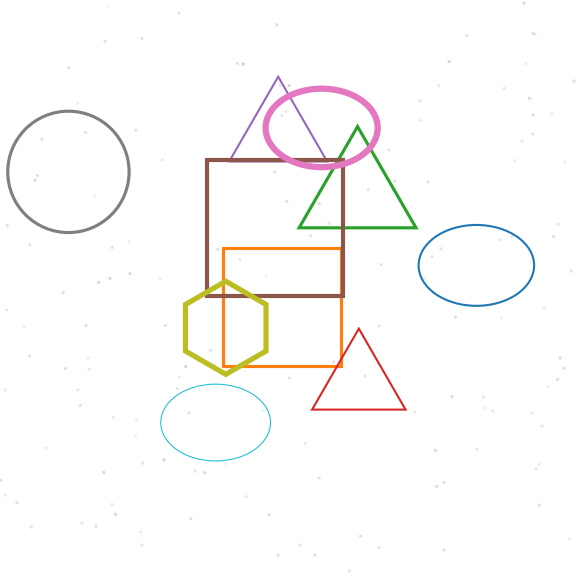[{"shape": "oval", "thickness": 1, "radius": 0.5, "center": [0.825, 0.54]}, {"shape": "square", "thickness": 1.5, "radius": 0.51, "center": [0.488, 0.468]}, {"shape": "triangle", "thickness": 1.5, "radius": 0.58, "center": [0.619, 0.663]}, {"shape": "triangle", "thickness": 1, "radius": 0.47, "center": [0.621, 0.337]}, {"shape": "triangle", "thickness": 1, "radius": 0.49, "center": [0.482, 0.768]}, {"shape": "square", "thickness": 2, "radius": 0.59, "center": [0.476, 0.604]}, {"shape": "oval", "thickness": 3, "radius": 0.49, "center": [0.557, 0.778]}, {"shape": "circle", "thickness": 1.5, "radius": 0.53, "center": [0.118, 0.702]}, {"shape": "hexagon", "thickness": 2.5, "radius": 0.4, "center": [0.391, 0.432]}, {"shape": "oval", "thickness": 0.5, "radius": 0.48, "center": [0.373, 0.267]}]